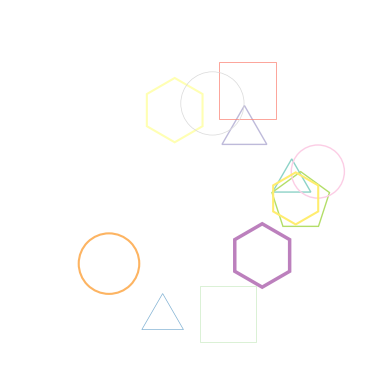[{"shape": "triangle", "thickness": 1, "radius": 0.29, "center": [0.758, 0.53]}, {"shape": "hexagon", "thickness": 1.5, "radius": 0.42, "center": [0.454, 0.714]}, {"shape": "triangle", "thickness": 1, "radius": 0.34, "center": [0.635, 0.659]}, {"shape": "square", "thickness": 0.5, "radius": 0.37, "center": [0.644, 0.766]}, {"shape": "triangle", "thickness": 0.5, "radius": 0.31, "center": [0.422, 0.175]}, {"shape": "circle", "thickness": 1.5, "radius": 0.39, "center": [0.283, 0.315]}, {"shape": "pentagon", "thickness": 1, "radius": 0.39, "center": [0.781, 0.476]}, {"shape": "circle", "thickness": 1, "radius": 0.34, "center": [0.826, 0.554]}, {"shape": "circle", "thickness": 0.5, "radius": 0.41, "center": [0.552, 0.731]}, {"shape": "hexagon", "thickness": 2.5, "radius": 0.41, "center": [0.681, 0.336]}, {"shape": "square", "thickness": 0.5, "radius": 0.36, "center": [0.593, 0.184]}, {"shape": "hexagon", "thickness": 1.5, "radius": 0.34, "center": [0.768, 0.485]}]